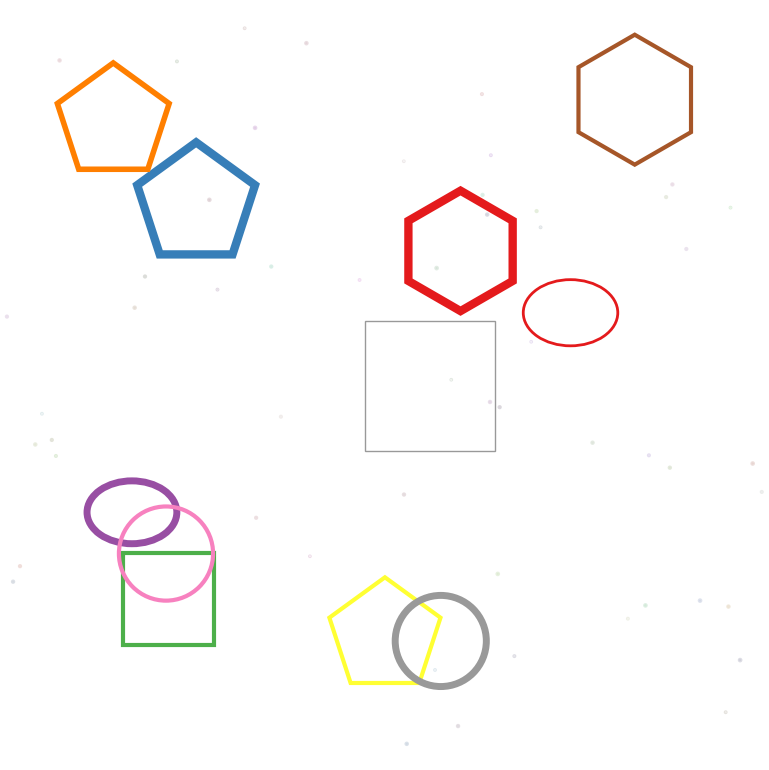[{"shape": "hexagon", "thickness": 3, "radius": 0.39, "center": [0.598, 0.674]}, {"shape": "oval", "thickness": 1, "radius": 0.31, "center": [0.741, 0.594]}, {"shape": "pentagon", "thickness": 3, "radius": 0.4, "center": [0.255, 0.735]}, {"shape": "square", "thickness": 1.5, "radius": 0.3, "center": [0.219, 0.222]}, {"shape": "oval", "thickness": 2.5, "radius": 0.29, "center": [0.171, 0.335]}, {"shape": "pentagon", "thickness": 2, "radius": 0.38, "center": [0.147, 0.842]}, {"shape": "pentagon", "thickness": 1.5, "radius": 0.38, "center": [0.5, 0.174]}, {"shape": "hexagon", "thickness": 1.5, "radius": 0.42, "center": [0.824, 0.871]}, {"shape": "circle", "thickness": 1.5, "radius": 0.31, "center": [0.216, 0.281]}, {"shape": "circle", "thickness": 2.5, "radius": 0.3, "center": [0.572, 0.168]}, {"shape": "square", "thickness": 0.5, "radius": 0.42, "center": [0.558, 0.498]}]